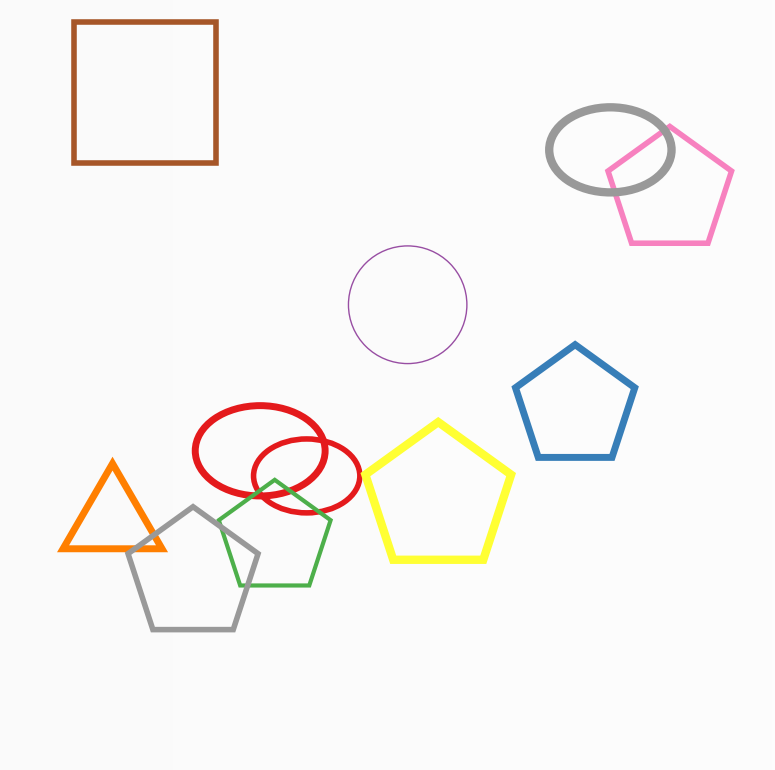[{"shape": "oval", "thickness": 2, "radius": 0.34, "center": [0.396, 0.382]}, {"shape": "oval", "thickness": 2.5, "radius": 0.42, "center": [0.336, 0.415]}, {"shape": "pentagon", "thickness": 2.5, "radius": 0.4, "center": [0.742, 0.471]}, {"shape": "pentagon", "thickness": 1.5, "radius": 0.38, "center": [0.354, 0.301]}, {"shape": "circle", "thickness": 0.5, "radius": 0.38, "center": [0.526, 0.604]}, {"shape": "triangle", "thickness": 2.5, "radius": 0.37, "center": [0.145, 0.324]}, {"shape": "pentagon", "thickness": 3, "radius": 0.49, "center": [0.565, 0.353]}, {"shape": "square", "thickness": 2, "radius": 0.46, "center": [0.187, 0.88]}, {"shape": "pentagon", "thickness": 2, "radius": 0.42, "center": [0.864, 0.752]}, {"shape": "oval", "thickness": 3, "radius": 0.39, "center": [0.788, 0.805]}, {"shape": "pentagon", "thickness": 2, "radius": 0.44, "center": [0.249, 0.254]}]